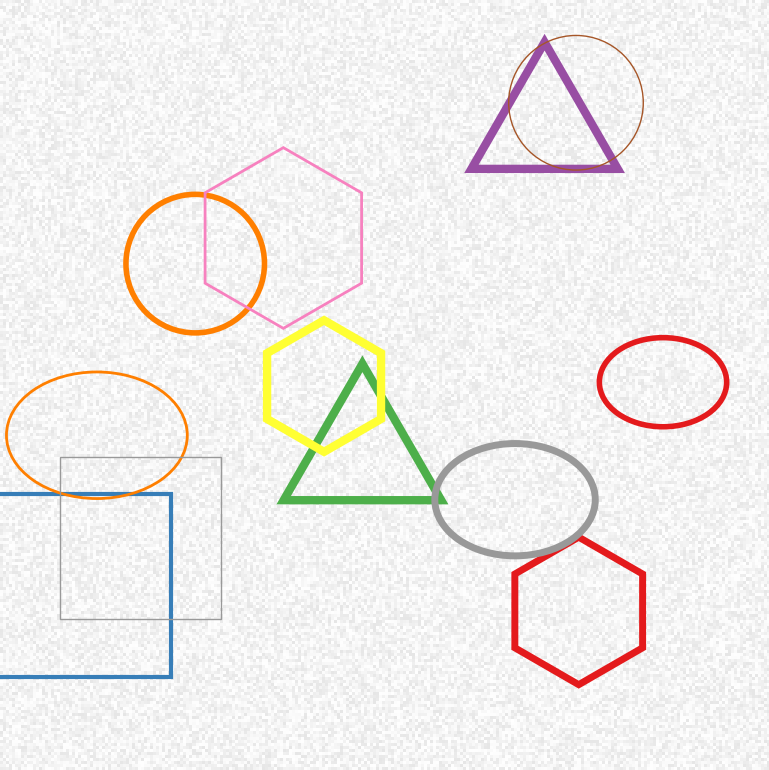[{"shape": "hexagon", "thickness": 2.5, "radius": 0.48, "center": [0.752, 0.207]}, {"shape": "oval", "thickness": 2, "radius": 0.41, "center": [0.861, 0.504]}, {"shape": "square", "thickness": 1.5, "radius": 0.59, "center": [0.104, 0.24]}, {"shape": "triangle", "thickness": 3, "radius": 0.59, "center": [0.471, 0.409]}, {"shape": "triangle", "thickness": 3, "radius": 0.55, "center": [0.707, 0.836]}, {"shape": "oval", "thickness": 1, "radius": 0.59, "center": [0.126, 0.435]}, {"shape": "circle", "thickness": 2, "radius": 0.45, "center": [0.254, 0.658]}, {"shape": "hexagon", "thickness": 3, "radius": 0.43, "center": [0.421, 0.499]}, {"shape": "circle", "thickness": 0.5, "radius": 0.44, "center": [0.748, 0.867]}, {"shape": "hexagon", "thickness": 1, "radius": 0.59, "center": [0.368, 0.691]}, {"shape": "oval", "thickness": 2.5, "radius": 0.52, "center": [0.669, 0.351]}, {"shape": "square", "thickness": 0.5, "radius": 0.52, "center": [0.182, 0.301]}]